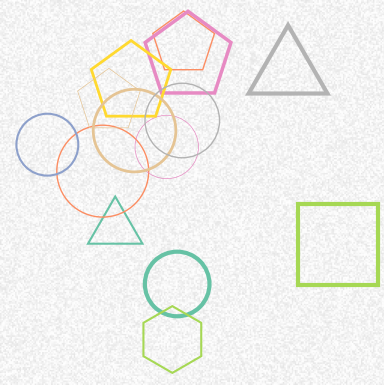[{"shape": "circle", "thickness": 3, "radius": 0.42, "center": [0.46, 0.262]}, {"shape": "triangle", "thickness": 1.5, "radius": 0.41, "center": [0.299, 0.408]}, {"shape": "pentagon", "thickness": 1, "radius": 0.42, "center": [0.477, 0.887]}, {"shape": "circle", "thickness": 1, "radius": 0.6, "center": [0.267, 0.555]}, {"shape": "circle", "thickness": 1.5, "radius": 0.4, "center": [0.123, 0.624]}, {"shape": "pentagon", "thickness": 2.5, "radius": 0.59, "center": [0.488, 0.853]}, {"shape": "circle", "thickness": 0.5, "radius": 0.41, "center": [0.433, 0.618]}, {"shape": "square", "thickness": 3, "radius": 0.52, "center": [0.877, 0.365]}, {"shape": "hexagon", "thickness": 1.5, "radius": 0.43, "center": [0.448, 0.118]}, {"shape": "pentagon", "thickness": 2, "radius": 0.54, "center": [0.34, 0.786]}, {"shape": "circle", "thickness": 2, "radius": 0.54, "center": [0.349, 0.661]}, {"shape": "pentagon", "thickness": 0.5, "radius": 0.43, "center": [0.283, 0.737]}, {"shape": "triangle", "thickness": 3, "radius": 0.59, "center": [0.748, 0.816]}, {"shape": "circle", "thickness": 1, "radius": 0.48, "center": [0.473, 0.687]}]